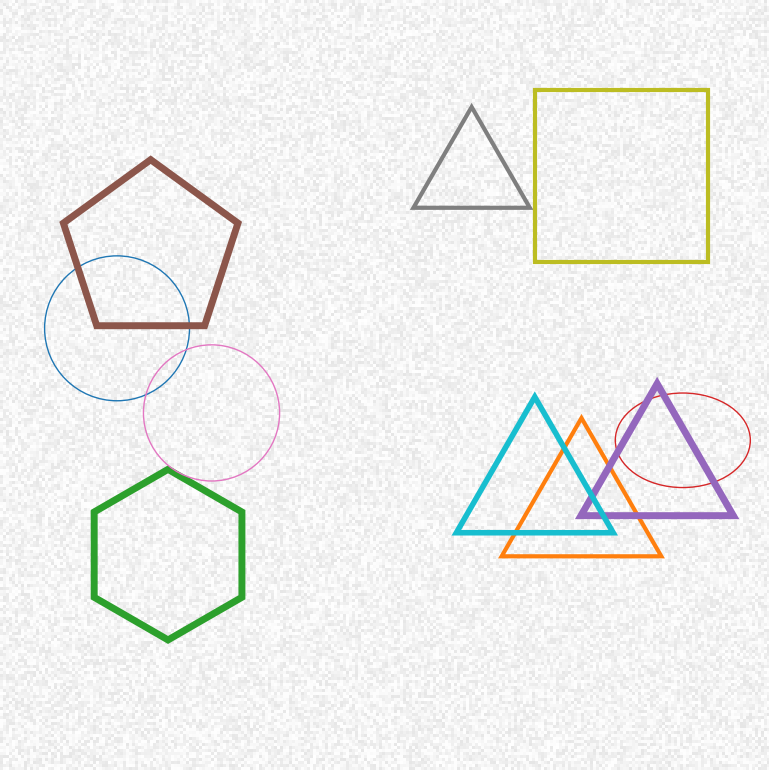[{"shape": "circle", "thickness": 0.5, "radius": 0.47, "center": [0.152, 0.574]}, {"shape": "triangle", "thickness": 1.5, "radius": 0.6, "center": [0.755, 0.337]}, {"shape": "hexagon", "thickness": 2.5, "radius": 0.55, "center": [0.218, 0.28]}, {"shape": "oval", "thickness": 0.5, "radius": 0.44, "center": [0.887, 0.428]}, {"shape": "triangle", "thickness": 2.5, "radius": 0.57, "center": [0.853, 0.387]}, {"shape": "pentagon", "thickness": 2.5, "radius": 0.6, "center": [0.196, 0.673]}, {"shape": "circle", "thickness": 0.5, "radius": 0.44, "center": [0.275, 0.464]}, {"shape": "triangle", "thickness": 1.5, "radius": 0.44, "center": [0.613, 0.774]}, {"shape": "square", "thickness": 1.5, "radius": 0.56, "center": [0.807, 0.772]}, {"shape": "triangle", "thickness": 2, "radius": 0.59, "center": [0.695, 0.367]}]